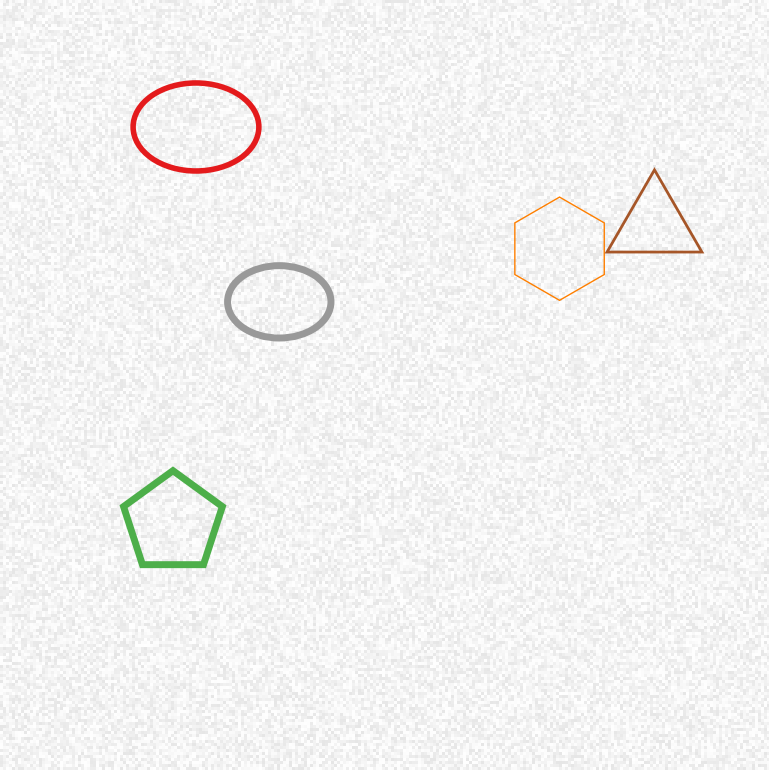[{"shape": "oval", "thickness": 2, "radius": 0.41, "center": [0.255, 0.835]}, {"shape": "pentagon", "thickness": 2.5, "radius": 0.34, "center": [0.225, 0.321]}, {"shape": "hexagon", "thickness": 0.5, "radius": 0.34, "center": [0.727, 0.677]}, {"shape": "triangle", "thickness": 1, "radius": 0.36, "center": [0.85, 0.708]}, {"shape": "oval", "thickness": 2.5, "radius": 0.34, "center": [0.363, 0.608]}]